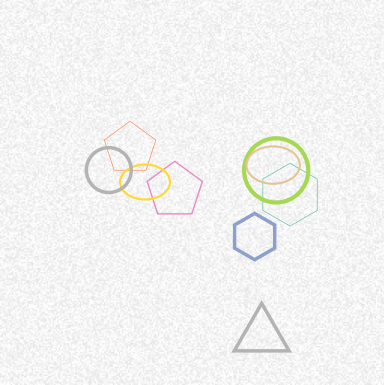[{"shape": "hexagon", "thickness": 0.5, "radius": 0.41, "center": [0.753, 0.494]}, {"shape": "pentagon", "thickness": 0.5, "radius": 0.35, "center": [0.338, 0.615]}, {"shape": "hexagon", "thickness": 2.5, "radius": 0.3, "center": [0.661, 0.386]}, {"shape": "pentagon", "thickness": 1, "radius": 0.38, "center": [0.454, 0.506]}, {"shape": "circle", "thickness": 3, "radius": 0.42, "center": [0.717, 0.557]}, {"shape": "oval", "thickness": 1.5, "radius": 0.32, "center": [0.377, 0.527]}, {"shape": "oval", "thickness": 1.5, "radius": 0.35, "center": [0.709, 0.571]}, {"shape": "triangle", "thickness": 2.5, "radius": 0.41, "center": [0.68, 0.13]}, {"shape": "circle", "thickness": 2.5, "radius": 0.29, "center": [0.283, 0.558]}]